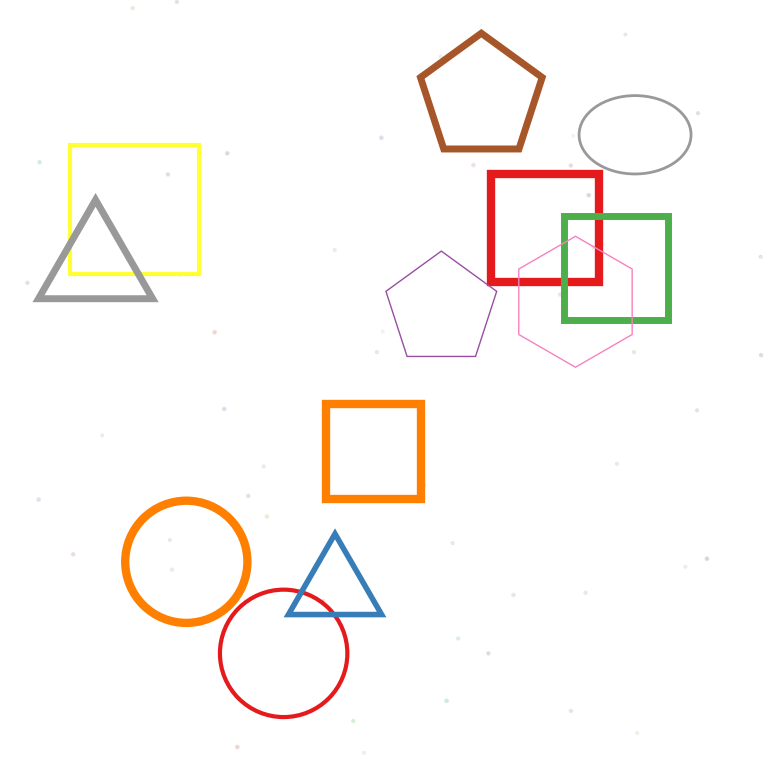[{"shape": "square", "thickness": 3, "radius": 0.35, "center": [0.708, 0.704]}, {"shape": "circle", "thickness": 1.5, "radius": 0.41, "center": [0.368, 0.151]}, {"shape": "triangle", "thickness": 2, "radius": 0.35, "center": [0.435, 0.237]}, {"shape": "square", "thickness": 2.5, "radius": 0.34, "center": [0.8, 0.652]}, {"shape": "pentagon", "thickness": 0.5, "radius": 0.38, "center": [0.573, 0.598]}, {"shape": "circle", "thickness": 3, "radius": 0.4, "center": [0.242, 0.27]}, {"shape": "square", "thickness": 3, "radius": 0.31, "center": [0.485, 0.414]}, {"shape": "square", "thickness": 1.5, "radius": 0.42, "center": [0.174, 0.727]}, {"shape": "pentagon", "thickness": 2.5, "radius": 0.42, "center": [0.625, 0.874]}, {"shape": "hexagon", "thickness": 0.5, "radius": 0.43, "center": [0.747, 0.608]}, {"shape": "triangle", "thickness": 2.5, "radius": 0.43, "center": [0.124, 0.655]}, {"shape": "oval", "thickness": 1, "radius": 0.36, "center": [0.825, 0.825]}]